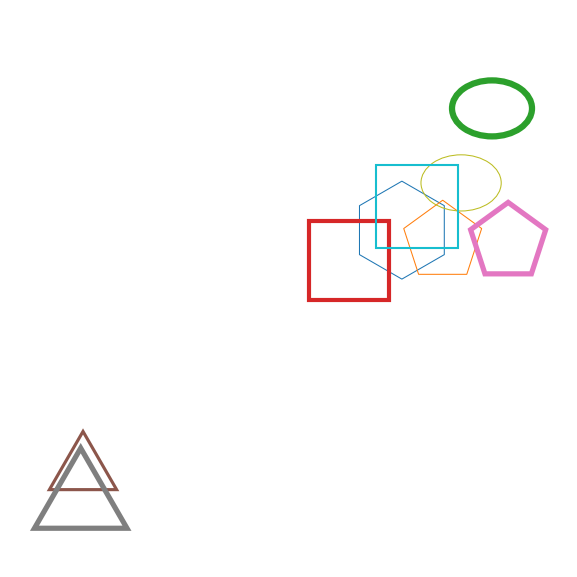[{"shape": "hexagon", "thickness": 0.5, "radius": 0.42, "center": [0.696, 0.601]}, {"shape": "pentagon", "thickness": 0.5, "radius": 0.35, "center": [0.767, 0.581]}, {"shape": "oval", "thickness": 3, "radius": 0.35, "center": [0.852, 0.811]}, {"shape": "square", "thickness": 2, "radius": 0.34, "center": [0.604, 0.548]}, {"shape": "triangle", "thickness": 1.5, "radius": 0.34, "center": [0.144, 0.185]}, {"shape": "pentagon", "thickness": 2.5, "radius": 0.34, "center": [0.88, 0.58]}, {"shape": "triangle", "thickness": 2.5, "radius": 0.46, "center": [0.14, 0.131]}, {"shape": "oval", "thickness": 0.5, "radius": 0.35, "center": [0.798, 0.682]}, {"shape": "square", "thickness": 1, "radius": 0.36, "center": [0.722, 0.642]}]